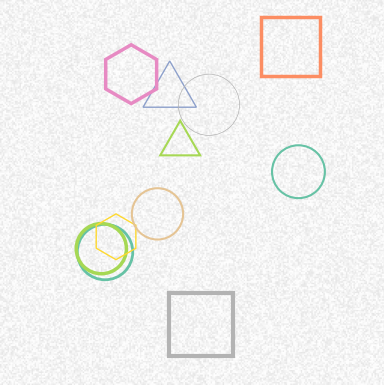[{"shape": "circle", "thickness": 2, "radius": 0.36, "center": [0.273, 0.345]}, {"shape": "circle", "thickness": 1.5, "radius": 0.34, "center": [0.775, 0.554]}, {"shape": "square", "thickness": 2.5, "radius": 0.38, "center": [0.754, 0.879]}, {"shape": "triangle", "thickness": 1, "radius": 0.4, "center": [0.441, 0.762]}, {"shape": "hexagon", "thickness": 2.5, "radius": 0.38, "center": [0.341, 0.807]}, {"shape": "triangle", "thickness": 1.5, "radius": 0.3, "center": [0.468, 0.626]}, {"shape": "circle", "thickness": 2.5, "radius": 0.33, "center": [0.263, 0.354]}, {"shape": "hexagon", "thickness": 1, "radius": 0.3, "center": [0.301, 0.385]}, {"shape": "circle", "thickness": 1.5, "radius": 0.33, "center": [0.409, 0.445]}, {"shape": "circle", "thickness": 0.5, "radius": 0.4, "center": [0.543, 0.728]}, {"shape": "square", "thickness": 3, "radius": 0.41, "center": [0.523, 0.157]}]